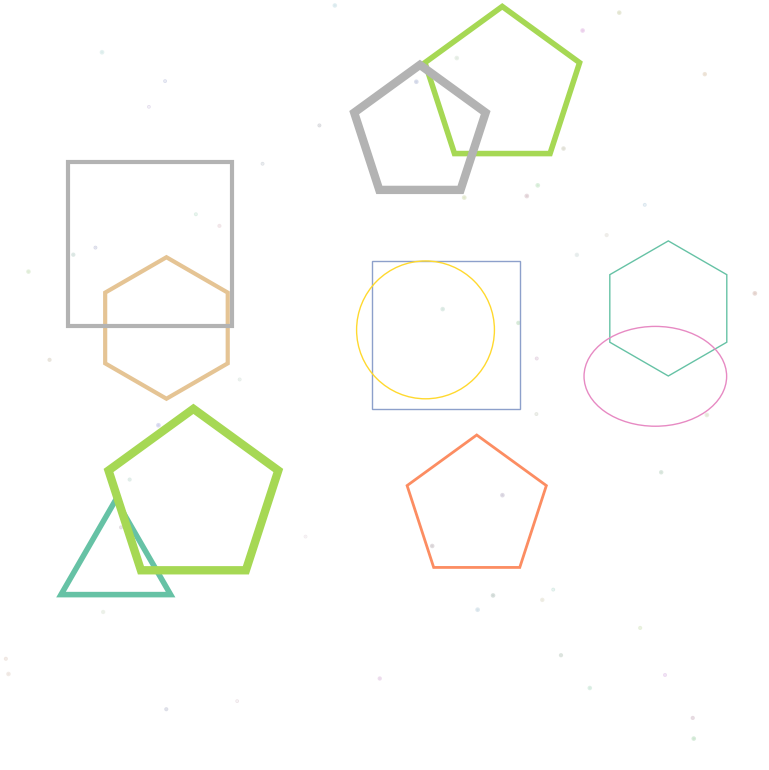[{"shape": "triangle", "thickness": 2, "radius": 0.41, "center": [0.15, 0.269]}, {"shape": "hexagon", "thickness": 0.5, "radius": 0.44, "center": [0.868, 0.599]}, {"shape": "pentagon", "thickness": 1, "radius": 0.48, "center": [0.619, 0.34]}, {"shape": "square", "thickness": 0.5, "radius": 0.48, "center": [0.579, 0.565]}, {"shape": "oval", "thickness": 0.5, "radius": 0.46, "center": [0.851, 0.511]}, {"shape": "pentagon", "thickness": 2, "radius": 0.53, "center": [0.652, 0.886]}, {"shape": "pentagon", "thickness": 3, "radius": 0.58, "center": [0.251, 0.353]}, {"shape": "circle", "thickness": 0.5, "radius": 0.45, "center": [0.553, 0.572]}, {"shape": "hexagon", "thickness": 1.5, "radius": 0.46, "center": [0.216, 0.574]}, {"shape": "pentagon", "thickness": 3, "radius": 0.45, "center": [0.545, 0.826]}, {"shape": "square", "thickness": 1.5, "radius": 0.53, "center": [0.194, 0.683]}]